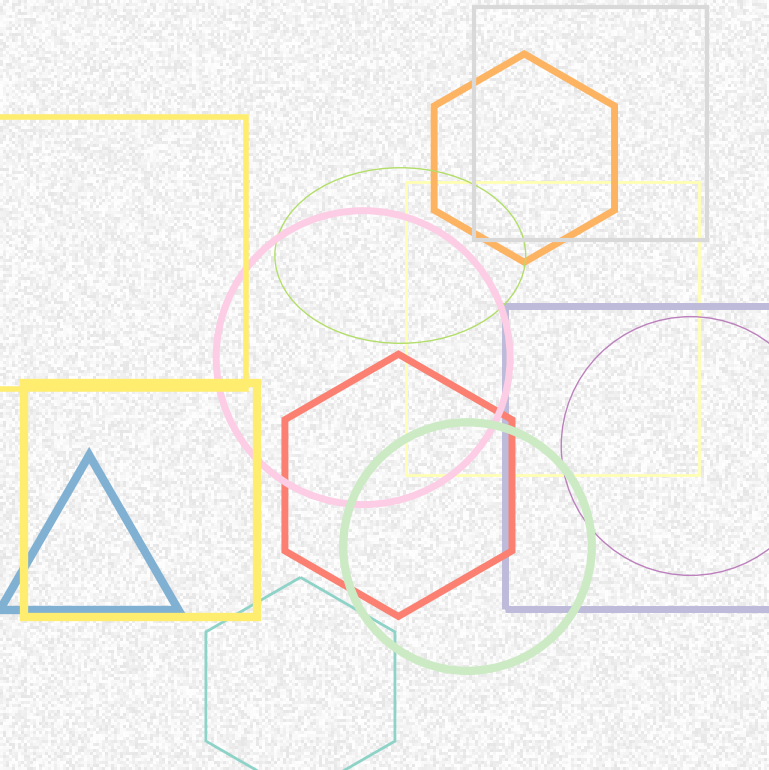[{"shape": "hexagon", "thickness": 1, "radius": 0.71, "center": [0.39, 0.108]}, {"shape": "square", "thickness": 1, "radius": 0.95, "center": [0.717, 0.573]}, {"shape": "square", "thickness": 2.5, "radius": 0.98, "center": [0.853, 0.406]}, {"shape": "hexagon", "thickness": 2.5, "radius": 0.85, "center": [0.517, 0.37]}, {"shape": "triangle", "thickness": 3, "radius": 0.67, "center": [0.116, 0.275]}, {"shape": "hexagon", "thickness": 2.5, "radius": 0.68, "center": [0.681, 0.795]}, {"shape": "oval", "thickness": 0.5, "radius": 0.81, "center": [0.52, 0.668]}, {"shape": "circle", "thickness": 2.5, "radius": 0.95, "center": [0.472, 0.536]}, {"shape": "square", "thickness": 1.5, "radius": 0.76, "center": [0.766, 0.84]}, {"shape": "circle", "thickness": 0.5, "radius": 0.84, "center": [0.897, 0.421]}, {"shape": "circle", "thickness": 3, "radius": 0.81, "center": [0.607, 0.29]}, {"shape": "square", "thickness": 3, "radius": 0.76, "center": [0.182, 0.351]}, {"shape": "square", "thickness": 2, "radius": 0.88, "center": [0.142, 0.671]}]